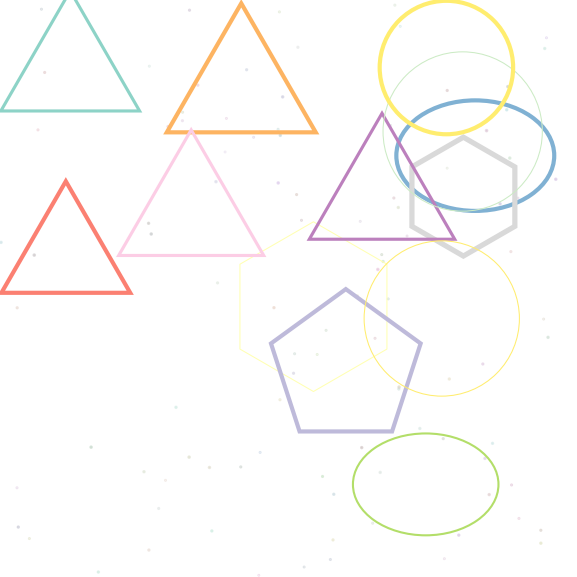[{"shape": "triangle", "thickness": 1.5, "radius": 0.69, "center": [0.122, 0.876]}, {"shape": "hexagon", "thickness": 0.5, "radius": 0.73, "center": [0.543, 0.468]}, {"shape": "pentagon", "thickness": 2, "radius": 0.68, "center": [0.599, 0.362]}, {"shape": "triangle", "thickness": 2, "radius": 0.64, "center": [0.114, 0.556]}, {"shape": "oval", "thickness": 2, "radius": 0.68, "center": [0.823, 0.73]}, {"shape": "triangle", "thickness": 2, "radius": 0.74, "center": [0.418, 0.844]}, {"shape": "oval", "thickness": 1, "radius": 0.63, "center": [0.737, 0.16]}, {"shape": "triangle", "thickness": 1.5, "radius": 0.72, "center": [0.331, 0.629]}, {"shape": "hexagon", "thickness": 2.5, "radius": 0.51, "center": [0.802, 0.659]}, {"shape": "triangle", "thickness": 1.5, "radius": 0.73, "center": [0.661, 0.658]}, {"shape": "circle", "thickness": 0.5, "radius": 0.69, "center": [0.801, 0.771]}, {"shape": "circle", "thickness": 0.5, "radius": 0.67, "center": [0.765, 0.448]}, {"shape": "circle", "thickness": 2, "radius": 0.58, "center": [0.773, 0.882]}]